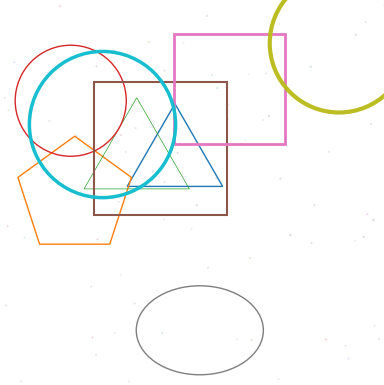[{"shape": "triangle", "thickness": 1, "radius": 0.72, "center": [0.454, 0.587]}, {"shape": "pentagon", "thickness": 1, "radius": 0.78, "center": [0.194, 0.491]}, {"shape": "triangle", "thickness": 0.5, "radius": 0.79, "center": [0.355, 0.588]}, {"shape": "circle", "thickness": 1, "radius": 0.72, "center": [0.184, 0.738]}, {"shape": "square", "thickness": 1.5, "radius": 0.86, "center": [0.417, 0.613]}, {"shape": "square", "thickness": 2, "radius": 0.72, "center": [0.596, 0.769]}, {"shape": "oval", "thickness": 1, "radius": 0.83, "center": [0.519, 0.142]}, {"shape": "circle", "thickness": 3, "radius": 0.9, "center": [0.881, 0.888]}, {"shape": "circle", "thickness": 2.5, "radius": 0.95, "center": [0.266, 0.677]}]